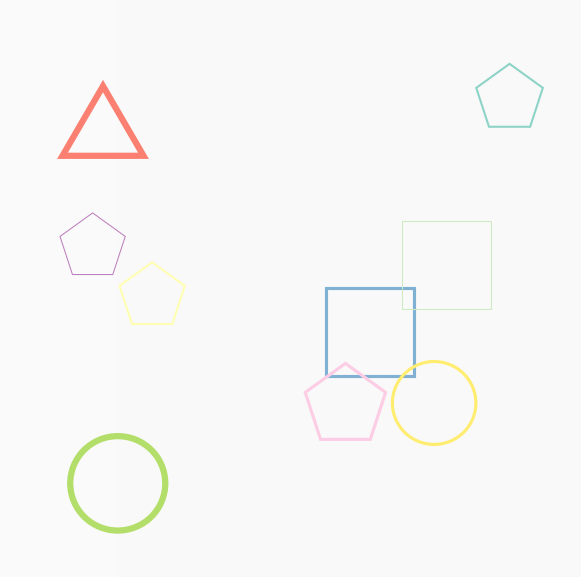[{"shape": "pentagon", "thickness": 1, "radius": 0.3, "center": [0.877, 0.828]}, {"shape": "pentagon", "thickness": 1, "radius": 0.3, "center": [0.262, 0.486]}, {"shape": "triangle", "thickness": 3, "radius": 0.4, "center": [0.177, 0.77]}, {"shape": "square", "thickness": 1.5, "radius": 0.38, "center": [0.636, 0.425]}, {"shape": "circle", "thickness": 3, "radius": 0.41, "center": [0.203, 0.162]}, {"shape": "pentagon", "thickness": 1.5, "radius": 0.36, "center": [0.594, 0.297]}, {"shape": "pentagon", "thickness": 0.5, "radius": 0.3, "center": [0.159, 0.571]}, {"shape": "square", "thickness": 0.5, "radius": 0.38, "center": [0.768, 0.541]}, {"shape": "circle", "thickness": 1.5, "radius": 0.36, "center": [0.747, 0.301]}]